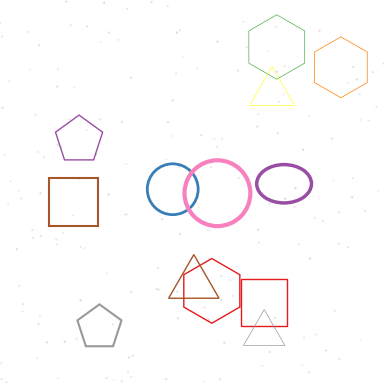[{"shape": "hexagon", "thickness": 1, "radius": 0.42, "center": [0.55, 0.244]}, {"shape": "square", "thickness": 1, "radius": 0.3, "center": [0.686, 0.214]}, {"shape": "circle", "thickness": 2, "radius": 0.33, "center": [0.449, 0.508]}, {"shape": "hexagon", "thickness": 0.5, "radius": 0.42, "center": [0.719, 0.878]}, {"shape": "oval", "thickness": 2.5, "radius": 0.36, "center": [0.738, 0.523]}, {"shape": "pentagon", "thickness": 1, "radius": 0.32, "center": [0.205, 0.637]}, {"shape": "hexagon", "thickness": 0.5, "radius": 0.4, "center": [0.885, 0.825]}, {"shape": "triangle", "thickness": 0.5, "radius": 0.34, "center": [0.707, 0.76]}, {"shape": "square", "thickness": 1.5, "radius": 0.32, "center": [0.191, 0.475]}, {"shape": "triangle", "thickness": 1, "radius": 0.38, "center": [0.503, 0.263]}, {"shape": "circle", "thickness": 3, "radius": 0.43, "center": [0.565, 0.498]}, {"shape": "triangle", "thickness": 0.5, "radius": 0.31, "center": [0.686, 0.134]}, {"shape": "pentagon", "thickness": 1.5, "radius": 0.3, "center": [0.258, 0.149]}]